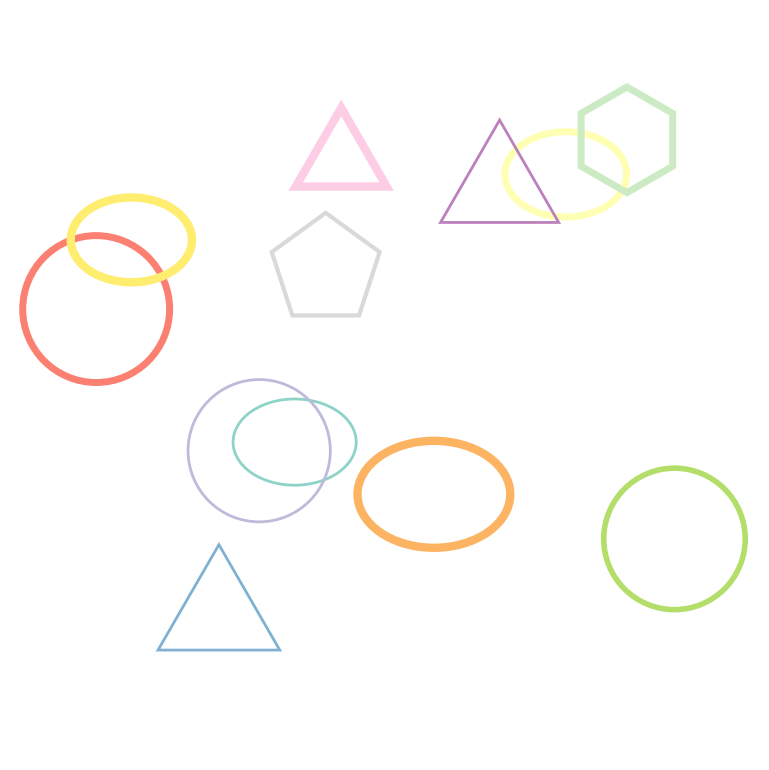[{"shape": "oval", "thickness": 1, "radius": 0.4, "center": [0.383, 0.426]}, {"shape": "oval", "thickness": 2.5, "radius": 0.4, "center": [0.735, 0.774]}, {"shape": "circle", "thickness": 1, "radius": 0.46, "center": [0.337, 0.415]}, {"shape": "circle", "thickness": 2.5, "radius": 0.48, "center": [0.125, 0.599]}, {"shape": "triangle", "thickness": 1, "radius": 0.46, "center": [0.284, 0.201]}, {"shape": "oval", "thickness": 3, "radius": 0.5, "center": [0.563, 0.358]}, {"shape": "circle", "thickness": 2, "radius": 0.46, "center": [0.876, 0.3]}, {"shape": "triangle", "thickness": 3, "radius": 0.34, "center": [0.443, 0.792]}, {"shape": "pentagon", "thickness": 1.5, "radius": 0.37, "center": [0.423, 0.65]}, {"shape": "triangle", "thickness": 1, "radius": 0.44, "center": [0.649, 0.755]}, {"shape": "hexagon", "thickness": 2.5, "radius": 0.34, "center": [0.814, 0.818]}, {"shape": "oval", "thickness": 3, "radius": 0.39, "center": [0.171, 0.688]}]